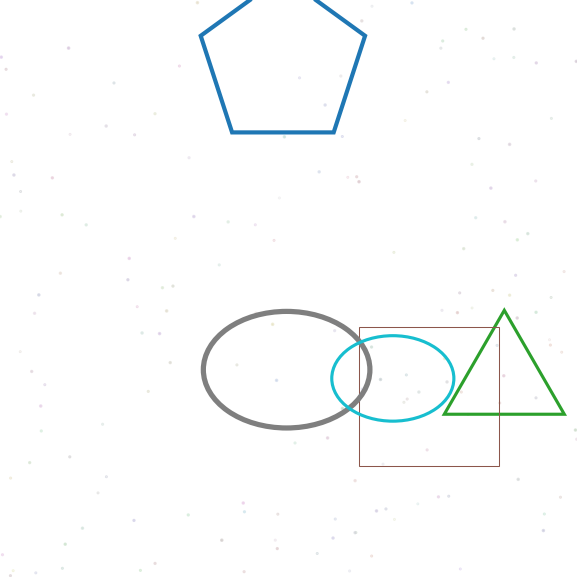[{"shape": "pentagon", "thickness": 2, "radius": 0.75, "center": [0.49, 0.891]}, {"shape": "triangle", "thickness": 1.5, "radius": 0.6, "center": [0.873, 0.342]}, {"shape": "square", "thickness": 0.5, "radius": 0.6, "center": [0.743, 0.313]}, {"shape": "oval", "thickness": 2.5, "radius": 0.72, "center": [0.496, 0.359]}, {"shape": "oval", "thickness": 1.5, "radius": 0.53, "center": [0.68, 0.344]}]